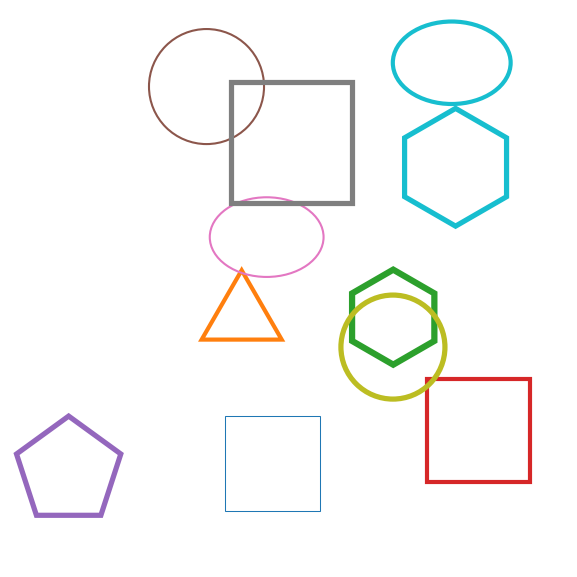[{"shape": "square", "thickness": 0.5, "radius": 0.41, "center": [0.472, 0.196]}, {"shape": "triangle", "thickness": 2, "radius": 0.4, "center": [0.418, 0.451]}, {"shape": "hexagon", "thickness": 3, "radius": 0.41, "center": [0.681, 0.45]}, {"shape": "square", "thickness": 2, "radius": 0.44, "center": [0.829, 0.253]}, {"shape": "pentagon", "thickness": 2.5, "radius": 0.47, "center": [0.119, 0.184]}, {"shape": "circle", "thickness": 1, "radius": 0.5, "center": [0.358, 0.849]}, {"shape": "oval", "thickness": 1, "radius": 0.49, "center": [0.462, 0.589]}, {"shape": "square", "thickness": 2.5, "radius": 0.52, "center": [0.505, 0.752]}, {"shape": "circle", "thickness": 2.5, "radius": 0.45, "center": [0.68, 0.398]}, {"shape": "oval", "thickness": 2, "radius": 0.51, "center": [0.782, 0.89]}, {"shape": "hexagon", "thickness": 2.5, "radius": 0.51, "center": [0.789, 0.709]}]